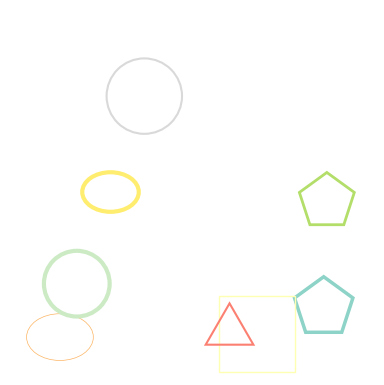[{"shape": "pentagon", "thickness": 2.5, "radius": 0.4, "center": [0.841, 0.201]}, {"shape": "square", "thickness": 1, "radius": 0.5, "center": [0.667, 0.132]}, {"shape": "triangle", "thickness": 1.5, "radius": 0.36, "center": [0.596, 0.14]}, {"shape": "oval", "thickness": 0.5, "radius": 0.43, "center": [0.156, 0.124]}, {"shape": "pentagon", "thickness": 2, "radius": 0.38, "center": [0.849, 0.477]}, {"shape": "circle", "thickness": 1.5, "radius": 0.49, "center": [0.375, 0.75]}, {"shape": "circle", "thickness": 3, "radius": 0.43, "center": [0.199, 0.263]}, {"shape": "oval", "thickness": 3, "radius": 0.37, "center": [0.287, 0.501]}]